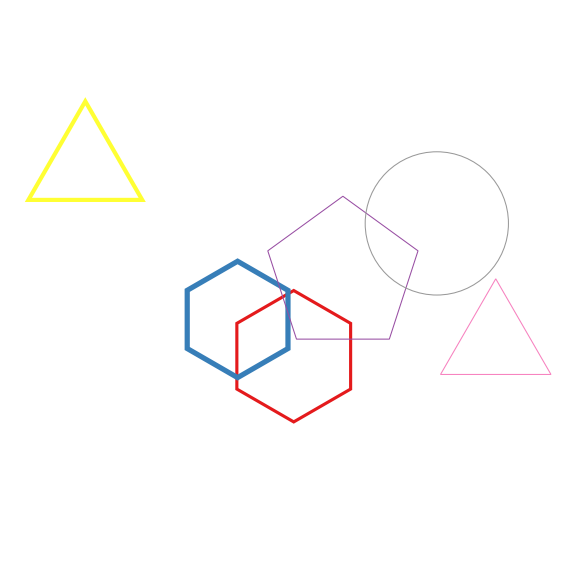[{"shape": "hexagon", "thickness": 1.5, "radius": 0.57, "center": [0.509, 0.382]}, {"shape": "hexagon", "thickness": 2.5, "radius": 0.5, "center": [0.411, 0.446]}, {"shape": "pentagon", "thickness": 0.5, "radius": 0.68, "center": [0.594, 0.523]}, {"shape": "triangle", "thickness": 2, "radius": 0.57, "center": [0.148, 0.71]}, {"shape": "triangle", "thickness": 0.5, "radius": 0.55, "center": [0.858, 0.406]}, {"shape": "circle", "thickness": 0.5, "radius": 0.62, "center": [0.756, 0.612]}]